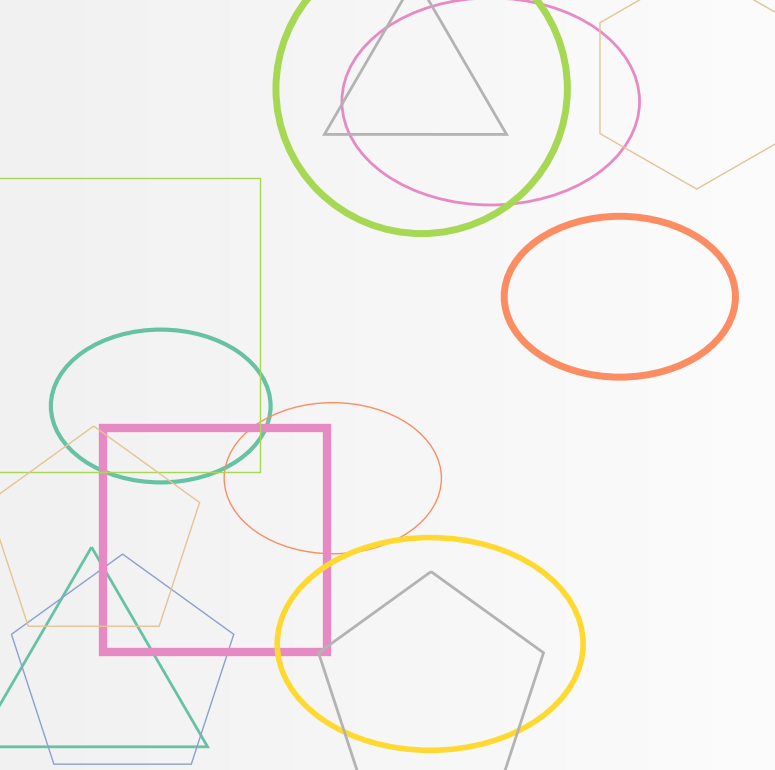[{"shape": "triangle", "thickness": 1, "radius": 0.86, "center": [0.118, 0.117]}, {"shape": "oval", "thickness": 1.5, "radius": 0.71, "center": [0.207, 0.473]}, {"shape": "oval", "thickness": 2.5, "radius": 0.75, "center": [0.8, 0.615]}, {"shape": "oval", "thickness": 0.5, "radius": 0.7, "center": [0.429, 0.379]}, {"shape": "pentagon", "thickness": 0.5, "radius": 0.75, "center": [0.158, 0.13]}, {"shape": "oval", "thickness": 1, "radius": 0.96, "center": [0.633, 0.868]}, {"shape": "square", "thickness": 3, "radius": 0.72, "center": [0.277, 0.299]}, {"shape": "square", "thickness": 0.5, "radius": 0.95, "center": [0.145, 0.578]}, {"shape": "circle", "thickness": 2.5, "radius": 0.94, "center": [0.544, 0.885]}, {"shape": "oval", "thickness": 2, "radius": 0.99, "center": [0.555, 0.164]}, {"shape": "hexagon", "thickness": 0.5, "radius": 0.72, "center": [0.899, 0.899]}, {"shape": "pentagon", "thickness": 0.5, "radius": 0.72, "center": [0.121, 0.303]}, {"shape": "triangle", "thickness": 1, "radius": 0.68, "center": [0.536, 0.893]}, {"shape": "pentagon", "thickness": 1, "radius": 0.76, "center": [0.556, 0.105]}]